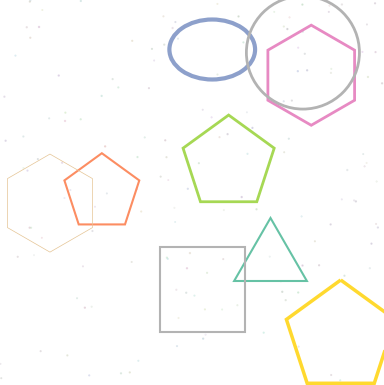[{"shape": "triangle", "thickness": 1.5, "radius": 0.55, "center": [0.703, 0.325]}, {"shape": "pentagon", "thickness": 1.5, "radius": 0.51, "center": [0.265, 0.5]}, {"shape": "oval", "thickness": 3, "radius": 0.56, "center": [0.551, 0.871]}, {"shape": "hexagon", "thickness": 2, "radius": 0.65, "center": [0.808, 0.805]}, {"shape": "pentagon", "thickness": 2, "radius": 0.62, "center": [0.594, 0.577]}, {"shape": "pentagon", "thickness": 2.5, "radius": 0.74, "center": [0.885, 0.124]}, {"shape": "hexagon", "thickness": 0.5, "radius": 0.64, "center": [0.13, 0.472]}, {"shape": "circle", "thickness": 2, "radius": 0.73, "center": [0.787, 0.863]}, {"shape": "square", "thickness": 1.5, "radius": 0.55, "center": [0.526, 0.248]}]